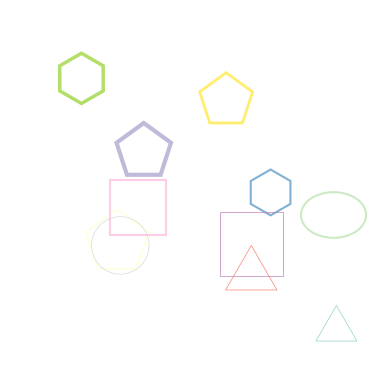[{"shape": "triangle", "thickness": 0.5, "radius": 0.31, "center": [0.874, 0.145]}, {"shape": "pentagon", "thickness": 0.5, "radius": 0.43, "center": [0.305, 0.371]}, {"shape": "pentagon", "thickness": 3, "radius": 0.37, "center": [0.373, 0.606]}, {"shape": "triangle", "thickness": 0.5, "radius": 0.39, "center": [0.653, 0.285]}, {"shape": "hexagon", "thickness": 1.5, "radius": 0.3, "center": [0.703, 0.5]}, {"shape": "hexagon", "thickness": 2.5, "radius": 0.33, "center": [0.212, 0.796]}, {"shape": "square", "thickness": 1.5, "radius": 0.36, "center": [0.359, 0.462]}, {"shape": "circle", "thickness": 0.5, "radius": 0.37, "center": [0.313, 0.363]}, {"shape": "square", "thickness": 0.5, "radius": 0.41, "center": [0.654, 0.366]}, {"shape": "oval", "thickness": 1.5, "radius": 0.42, "center": [0.866, 0.442]}, {"shape": "pentagon", "thickness": 2, "radius": 0.36, "center": [0.587, 0.739]}]